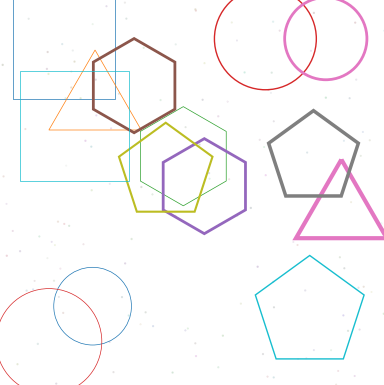[{"shape": "square", "thickness": 0.5, "radius": 0.66, "center": [0.166, 0.875]}, {"shape": "circle", "thickness": 0.5, "radius": 0.5, "center": [0.241, 0.205]}, {"shape": "triangle", "thickness": 0.5, "radius": 0.69, "center": [0.247, 0.732]}, {"shape": "hexagon", "thickness": 0.5, "radius": 0.64, "center": [0.476, 0.594]}, {"shape": "circle", "thickness": 1, "radius": 0.66, "center": [0.689, 0.899]}, {"shape": "circle", "thickness": 0.5, "radius": 0.69, "center": [0.127, 0.113]}, {"shape": "hexagon", "thickness": 2, "radius": 0.62, "center": [0.531, 0.517]}, {"shape": "hexagon", "thickness": 2, "radius": 0.61, "center": [0.348, 0.778]}, {"shape": "circle", "thickness": 2, "radius": 0.53, "center": [0.846, 0.9]}, {"shape": "triangle", "thickness": 3, "radius": 0.68, "center": [0.887, 0.449]}, {"shape": "pentagon", "thickness": 2.5, "radius": 0.61, "center": [0.814, 0.59]}, {"shape": "pentagon", "thickness": 1.5, "radius": 0.64, "center": [0.43, 0.553]}, {"shape": "pentagon", "thickness": 1, "radius": 0.74, "center": [0.804, 0.188]}, {"shape": "square", "thickness": 0.5, "radius": 0.71, "center": [0.193, 0.673]}]